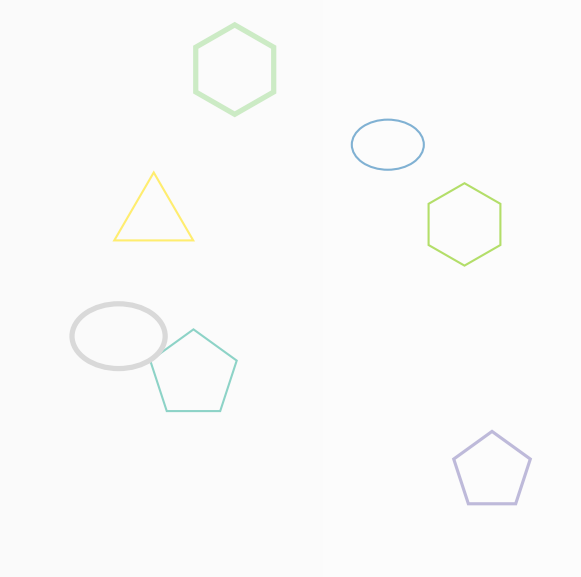[{"shape": "pentagon", "thickness": 1, "radius": 0.39, "center": [0.333, 0.351]}, {"shape": "pentagon", "thickness": 1.5, "radius": 0.35, "center": [0.846, 0.183]}, {"shape": "oval", "thickness": 1, "radius": 0.31, "center": [0.667, 0.749]}, {"shape": "hexagon", "thickness": 1, "radius": 0.36, "center": [0.799, 0.611]}, {"shape": "oval", "thickness": 2.5, "radius": 0.4, "center": [0.204, 0.417]}, {"shape": "hexagon", "thickness": 2.5, "radius": 0.39, "center": [0.404, 0.879]}, {"shape": "triangle", "thickness": 1, "radius": 0.39, "center": [0.265, 0.622]}]